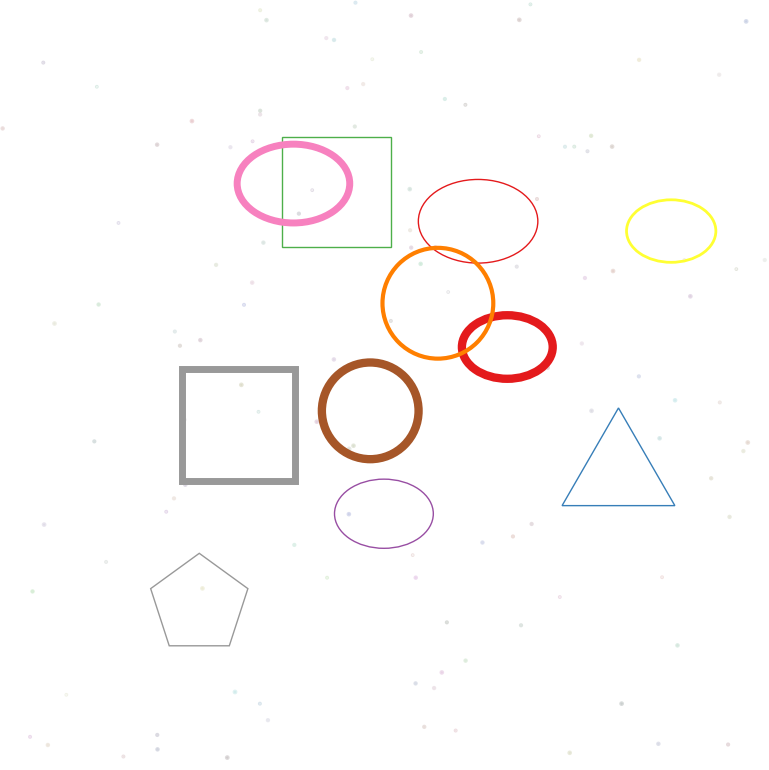[{"shape": "oval", "thickness": 3, "radius": 0.29, "center": [0.659, 0.549]}, {"shape": "oval", "thickness": 0.5, "radius": 0.39, "center": [0.621, 0.713]}, {"shape": "triangle", "thickness": 0.5, "radius": 0.42, "center": [0.803, 0.386]}, {"shape": "square", "thickness": 0.5, "radius": 0.36, "center": [0.437, 0.751]}, {"shape": "oval", "thickness": 0.5, "radius": 0.32, "center": [0.499, 0.333]}, {"shape": "circle", "thickness": 1.5, "radius": 0.36, "center": [0.569, 0.606]}, {"shape": "oval", "thickness": 1, "radius": 0.29, "center": [0.872, 0.7]}, {"shape": "circle", "thickness": 3, "radius": 0.31, "center": [0.481, 0.466]}, {"shape": "oval", "thickness": 2.5, "radius": 0.37, "center": [0.381, 0.762]}, {"shape": "square", "thickness": 2.5, "radius": 0.37, "center": [0.31, 0.448]}, {"shape": "pentagon", "thickness": 0.5, "radius": 0.33, "center": [0.259, 0.215]}]